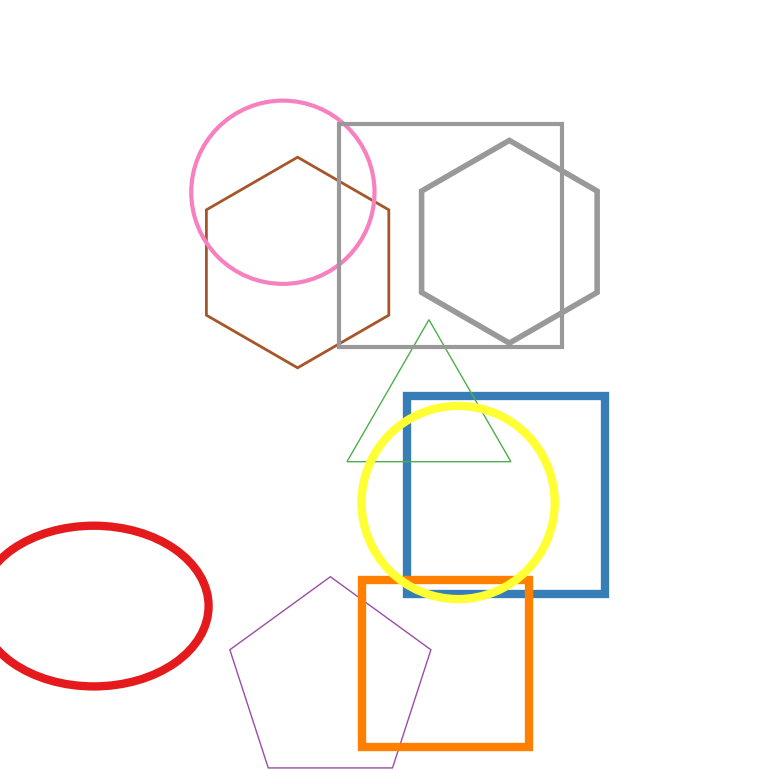[{"shape": "oval", "thickness": 3, "radius": 0.75, "center": [0.122, 0.213]}, {"shape": "square", "thickness": 3, "radius": 0.64, "center": [0.657, 0.357]}, {"shape": "triangle", "thickness": 0.5, "radius": 0.61, "center": [0.557, 0.462]}, {"shape": "pentagon", "thickness": 0.5, "radius": 0.69, "center": [0.429, 0.114]}, {"shape": "square", "thickness": 3, "radius": 0.54, "center": [0.579, 0.138]}, {"shape": "circle", "thickness": 3, "radius": 0.63, "center": [0.595, 0.347]}, {"shape": "hexagon", "thickness": 1, "radius": 0.68, "center": [0.386, 0.659]}, {"shape": "circle", "thickness": 1.5, "radius": 0.6, "center": [0.367, 0.75]}, {"shape": "hexagon", "thickness": 2, "radius": 0.66, "center": [0.662, 0.686]}, {"shape": "square", "thickness": 1.5, "radius": 0.72, "center": [0.585, 0.694]}]